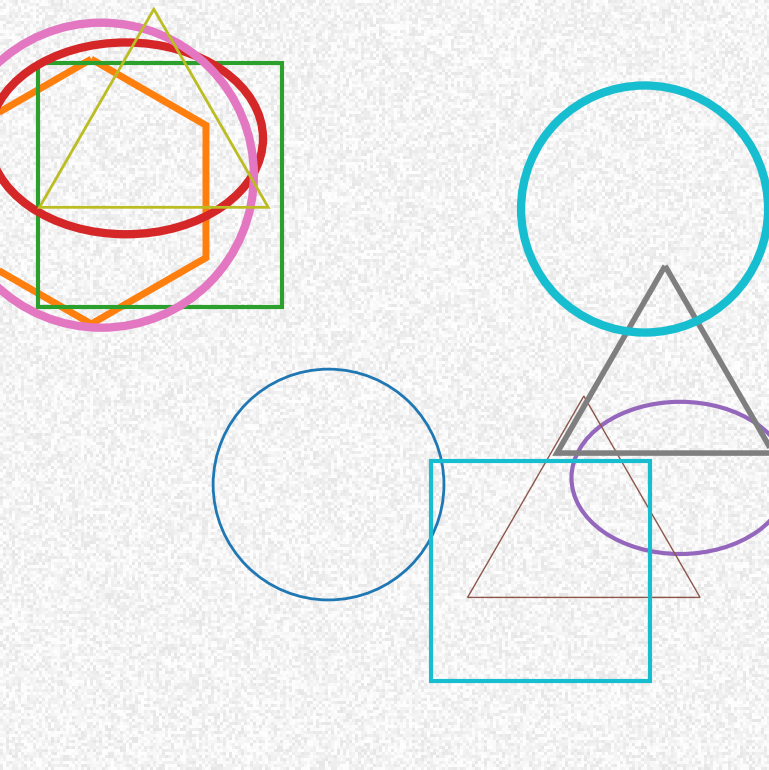[{"shape": "circle", "thickness": 1, "radius": 0.75, "center": [0.427, 0.371]}, {"shape": "hexagon", "thickness": 2.5, "radius": 0.86, "center": [0.119, 0.751]}, {"shape": "square", "thickness": 1.5, "radius": 0.79, "center": [0.208, 0.76]}, {"shape": "oval", "thickness": 3, "radius": 0.89, "center": [0.164, 0.82]}, {"shape": "oval", "thickness": 1.5, "radius": 0.71, "center": [0.883, 0.379]}, {"shape": "triangle", "thickness": 0.5, "radius": 0.87, "center": [0.758, 0.311]}, {"shape": "circle", "thickness": 3, "radius": 0.99, "center": [0.132, 0.772]}, {"shape": "triangle", "thickness": 2, "radius": 0.81, "center": [0.864, 0.493]}, {"shape": "triangle", "thickness": 1, "radius": 0.86, "center": [0.2, 0.817]}, {"shape": "circle", "thickness": 3, "radius": 0.8, "center": [0.837, 0.729]}, {"shape": "square", "thickness": 1.5, "radius": 0.71, "center": [0.702, 0.258]}]